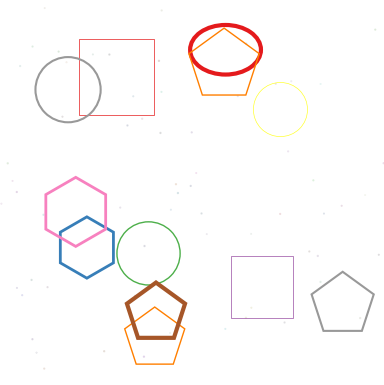[{"shape": "oval", "thickness": 3, "radius": 0.46, "center": [0.586, 0.871]}, {"shape": "square", "thickness": 0.5, "radius": 0.49, "center": [0.302, 0.8]}, {"shape": "hexagon", "thickness": 2, "radius": 0.4, "center": [0.226, 0.357]}, {"shape": "circle", "thickness": 1, "radius": 0.41, "center": [0.386, 0.342]}, {"shape": "square", "thickness": 0.5, "radius": 0.4, "center": [0.681, 0.254]}, {"shape": "pentagon", "thickness": 1, "radius": 0.48, "center": [0.582, 0.831]}, {"shape": "pentagon", "thickness": 1, "radius": 0.41, "center": [0.402, 0.121]}, {"shape": "circle", "thickness": 0.5, "radius": 0.35, "center": [0.728, 0.715]}, {"shape": "pentagon", "thickness": 3, "radius": 0.4, "center": [0.405, 0.187]}, {"shape": "hexagon", "thickness": 2, "radius": 0.45, "center": [0.197, 0.45]}, {"shape": "circle", "thickness": 1.5, "radius": 0.42, "center": [0.177, 0.767]}, {"shape": "pentagon", "thickness": 1.5, "radius": 0.42, "center": [0.89, 0.209]}]